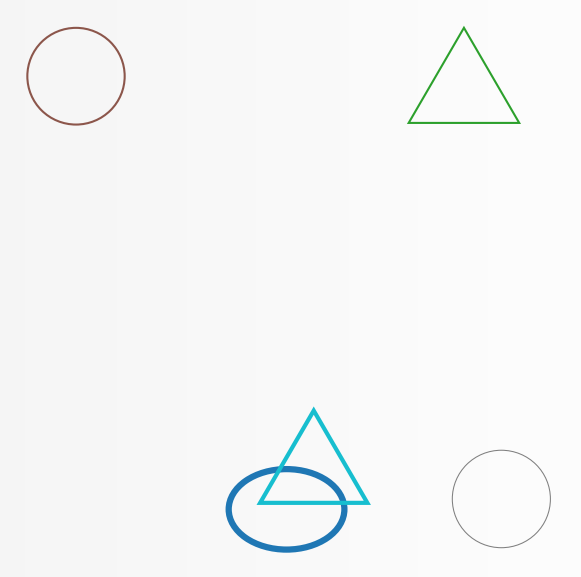[{"shape": "oval", "thickness": 3, "radius": 0.5, "center": [0.493, 0.117]}, {"shape": "triangle", "thickness": 1, "radius": 0.55, "center": [0.798, 0.841]}, {"shape": "circle", "thickness": 1, "radius": 0.42, "center": [0.131, 0.867]}, {"shape": "circle", "thickness": 0.5, "radius": 0.42, "center": [0.863, 0.135]}, {"shape": "triangle", "thickness": 2, "radius": 0.53, "center": [0.54, 0.182]}]